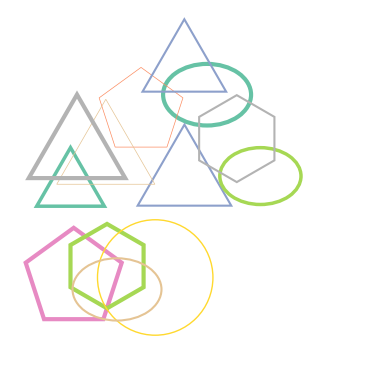[{"shape": "oval", "thickness": 3, "radius": 0.57, "center": [0.538, 0.754]}, {"shape": "triangle", "thickness": 2.5, "radius": 0.51, "center": [0.183, 0.515]}, {"shape": "pentagon", "thickness": 0.5, "radius": 0.57, "center": [0.366, 0.711]}, {"shape": "triangle", "thickness": 1.5, "radius": 0.63, "center": [0.479, 0.825]}, {"shape": "triangle", "thickness": 1.5, "radius": 0.7, "center": [0.479, 0.536]}, {"shape": "pentagon", "thickness": 3, "radius": 0.66, "center": [0.191, 0.277]}, {"shape": "hexagon", "thickness": 3, "radius": 0.55, "center": [0.278, 0.309]}, {"shape": "oval", "thickness": 2.5, "radius": 0.53, "center": [0.676, 0.543]}, {"shape": "circle", "thickness": 1, "radius": 0.75, "center": [0.403, 0.279]}, {"shape": "oval", "thickness": 1.5, "radius": 0.58, "center": [0.304, 0.248]}, {"shape": "triangle", "thickness": 0.5, "radius": 0.74, "center": [0.275, 0.595]}, {"shape": "triangle", "thickness": 3, "radius": 0.72, "center": [0.2, 0.61]}, {"shape": "hexagon", "thickness": 1.5, "radius": 0.56, "center": [0.615, 0.64]}]